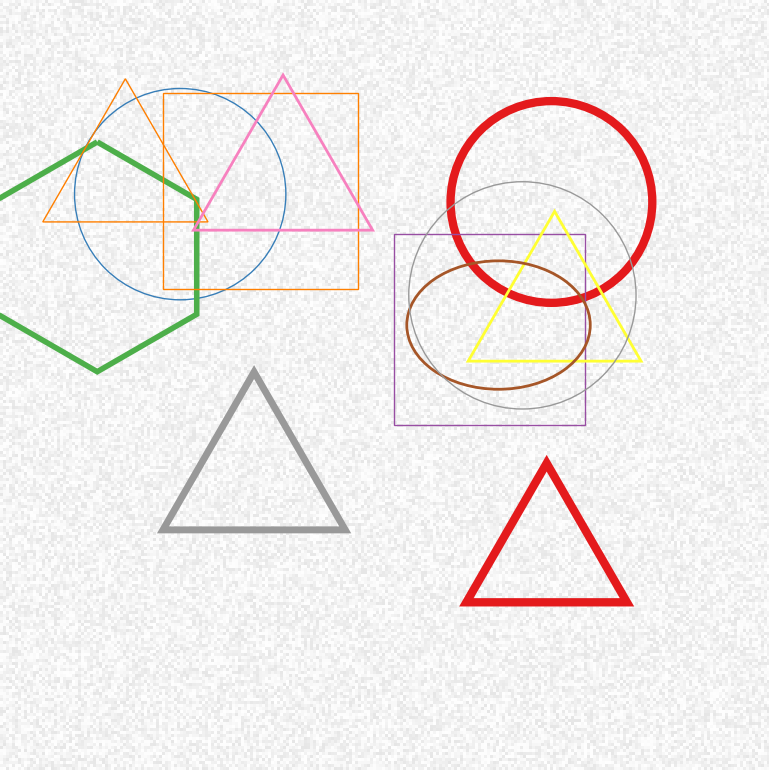[{"shape": "triangle", "thickness": 3, "radius": 0.6, "center": [0.71, 0.278]}, {"shape": "circle", "thickness": 3, "radius": 0.65, "center": [0.716, 0.738]}, {"shape": "circle", "thickness": 0.5, "radius": 0.69, "center": [0.234, 0.748]}, {"shape": "hexagon", "thickness": 2, "radius": 0.75, "center": [0.126, 0.666]}, {"shape": "square", "thickness": 0.5, "radius": 0.62, "center": [0.635, 0.572]}, {"shape": "triangle", "thickness": 0.5, "radius": 0.62, "center": [0.163, 0.774]}, {"shape": "square", "thickness": 0.5, "radius": 0.64, "center": [0.338, 0.752]}, {"shape": "triangle", "thickness": 1, "radius": 0.65, "center": [0.72, 0.596]}, {"shape": "oval", "thickness": 1, "radius": 0.6, "center": [0.647, 0.578]}, {"shape": "triangle", "thickness": 1, "radius": 0.67, "center": [0.368, 0.768]}, {"shape": "triangle", "thickness": 2.5, "radius": 0.68, "center": [0.33, 0.38]}, {"shape": "circle", "thickness": 0.5, "radius": 0.74, "center": [0.678, 0.616]}]